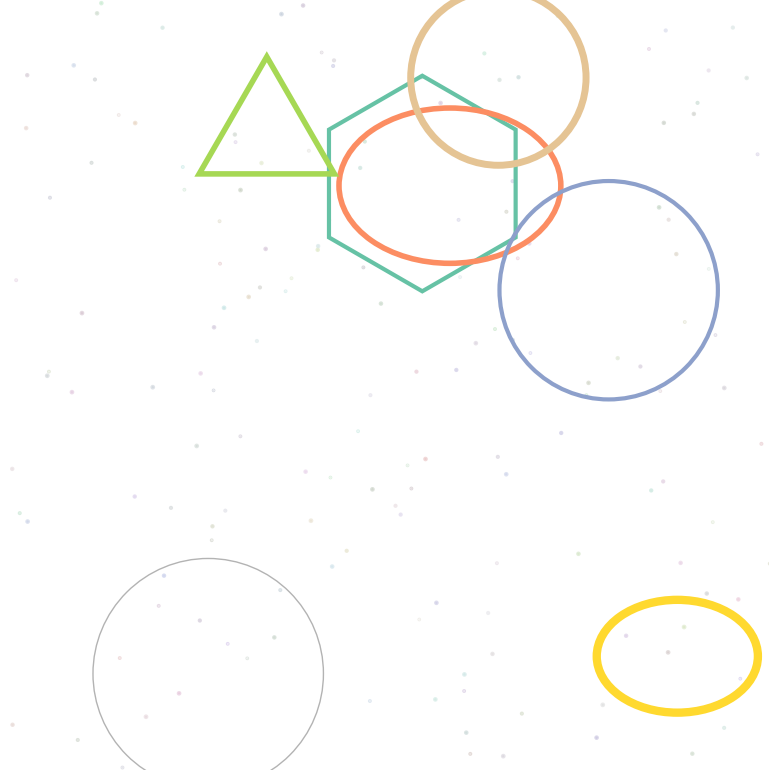[{"shape": "hexagon", "thickness": 1.5, "radius": 0.7, "center": [0.548, 0.762]}, {"shape": "oval", "thickness": 2, "radius": 0.72, "center": [0.584, 0.759]}, {"shape": "circle", "thickness": 1.5, "radius": 0.71, "center": [0.79, 0.623]}, {"shape": "triangle", "thickness": 2, "radius": 0.51, "center": [0.346, 0.825]}, {"shape": "oval", "thickness": 3, "radius": 0.52, "center": [0.88, 0.148]}, {"shape": "circle", "thickness": 2.5, "radius": 0.57, "center": [0.647, 0.899]}, {"shape": "circle", "thickness": 0.5, "radius": 0.75, "center": [0.27, 0.125]}]